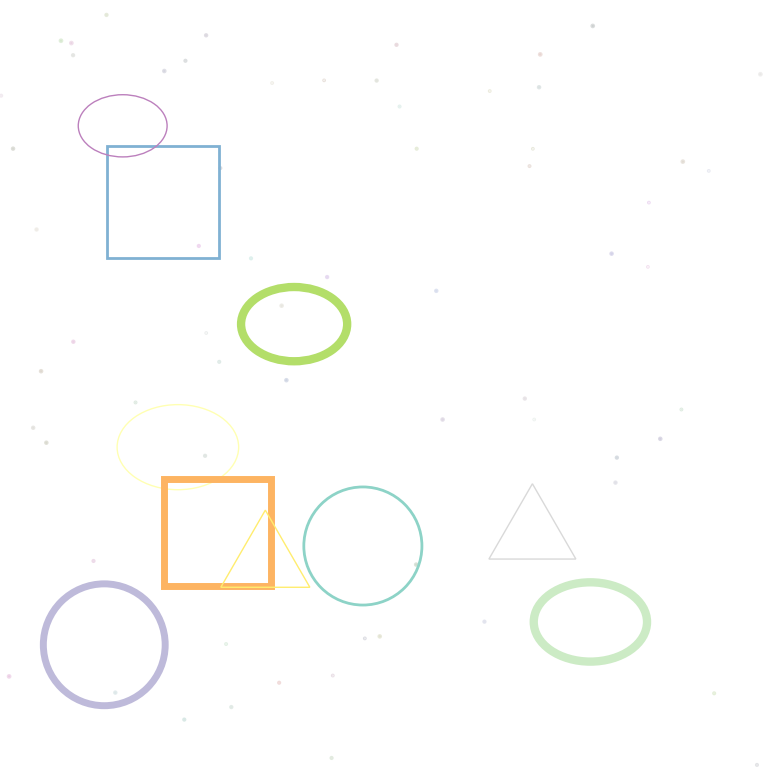[{"shape": "circle", "thickness": 1, "radius": 0.38, "center": [0.471, 0.291]}, {"shape": "oval", "thickness": 0.5, "radius": 0.39, "center": [0.231, 0.419]}, {"shape": "circle", "thickness": 2.5, "radius": 0.4, "center": [0.135, 0.163]}, {"shape": "square", "thickness": 1, "radius": 0.36, "center": [0.212, 0.738]}, {"shape": "square", "thickness": 2.5, "radius": 0.35, "center": [0.283, 0.308]}, {"shape": "oval", "thickness": 3, "radius": 0.34, "center": [0.382, 0.579]}, {"shape": "triangle", "thickness": 0.5, "radius": 0.33, "center": [0.691, 0.307]}, {"shape": "oval", "thickness": 0.5, "radius": 0.29, "center": [0.159, 0.837]}, {"shape": "oval", "thickness": 3, "radius": 0.37, "center": [0.767, 0.192]}, {"shape": "triangle", "thickness": 0.5, "radius": 0.33, "center": [0.345, 0.271]}]